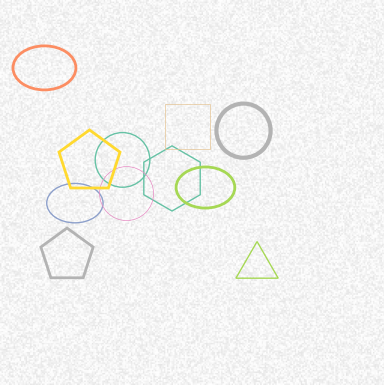[{"shape": "circle", "thickness": 1, "radius": 0.35, "center": [0.318, 0.585]}, {"shape": "hexagon", "thickness": 1, "radius": 0.42, "center": [0.447, 0.537]}, {"shape": "oval", "thickness": 2, "radius": 0.41, "center": [0.115, 0.824]}, {"shape": "oval", "thickness": 1, "radius": 0.37, "center": [0.195, 0.472]}, {"shape": "circle", "thickness": 0.5, "radius": 0.35, "center": [0.329, 0.497]}, {"shape": "triangle", "thickness": 1, "radius": 0.32, "center": [0.668, 0.309]}, {"shape": "oval", "thickness": 2, "radius": 0.38, "center": [0.534, 0.513]}, {"shape": "pentagon", "thickness": 2, "radius": 0.42, "center": [0.233, 0.579]}, {"shape": "square", "thickness": 0.5, "radius": 0.29, "center": [0.488, 0.672]}, {"shape": "circle", "thickness": 3, "radius": 0.35, "center": [0.633, 0.661]}, {"shape": "pentagon", "thickness": 2, "radius": 0.36, "center": [0.174, 0.336]}]